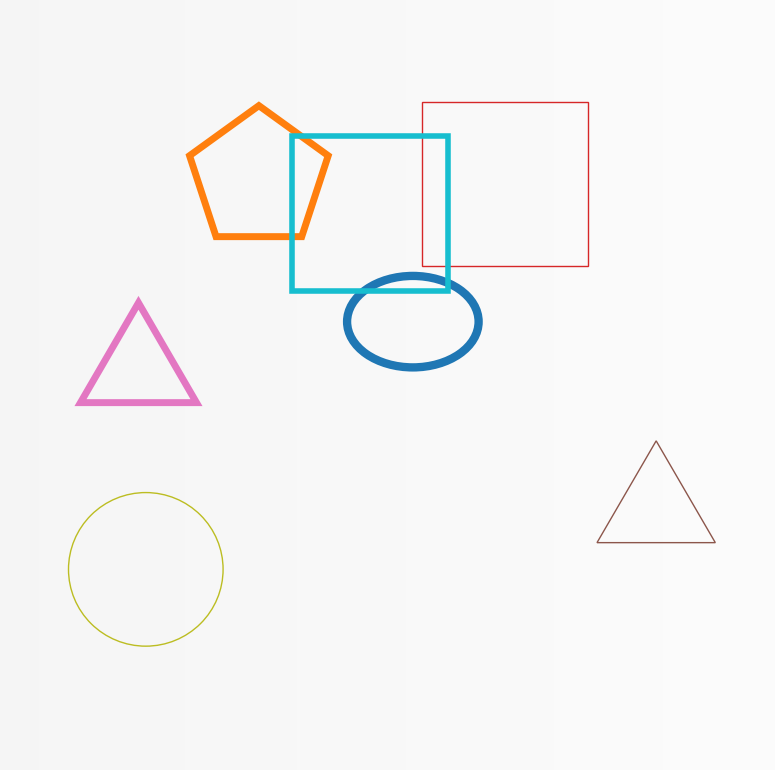[{"shape": "oval", "thickness": 3, "radius": 0.42, "center": [0.533, 0.582]}, {"shape": "pentagon", "thickness": 2.5, "radius": 0.47, "center": [0.334, 0.769]}, {"shape": "square", "thickness": 0.5, "radius": 0.53, "center": [0.652, 0.761]}, {"shape": "triangle", "thickness": 0.5, "radius": 0.44, "center": [0.847, 0.339]}, {"shape": "triangle", "thickness": 2.5, "radius": 0.43, "center": [0.179, 0.52]}, {"shape": "circle", "thickness": 0.5, "radius": 0.5, "center": [0.188, 0.261]}, {"shape": "square", "thickness": 2, "radius": 0.51, "center": [0.477, 0.723]}]